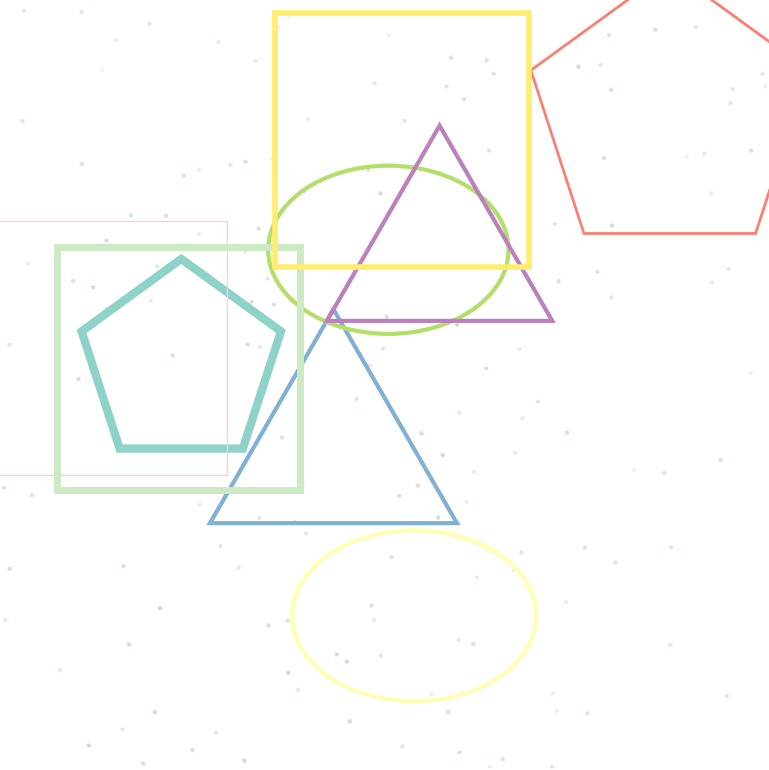[{"shape": "pentagon", "thickness": 3, "radius": 0.68, "center": [0.235, 0.528]}, {"shape": "oval", "thickness": 1.5, "radius": 0.79, "center": [0.538, 0.2]}, {"shape": "pentagon", "thickness": 1, "radius": 0.95, "center": [0.87, 0.85]}, {"shape": "triangle", "thickness": 1.5, "radius": 0.93, "center": [0.433, 0.413]}, {"shape": "oval", "thickness": 1.5, "radius": 0.78, "center": [0.504, 0.676]}, {"shape": "square", "thickness": 0.5, "radius": 0.83, "center": [0.13, 0.548]}, {"shape": "triangle", "thickness": 1.5, "radius": 0.85, "center": [0.571, 0.668]}, {"shape": "square", "thickness": 2.5, "radius": 0.79, "center": [0.232, 0.521]}, {"shape": "square", "thickness": 2, "radius": 0.82, "center": [0.522, 0.818]}]